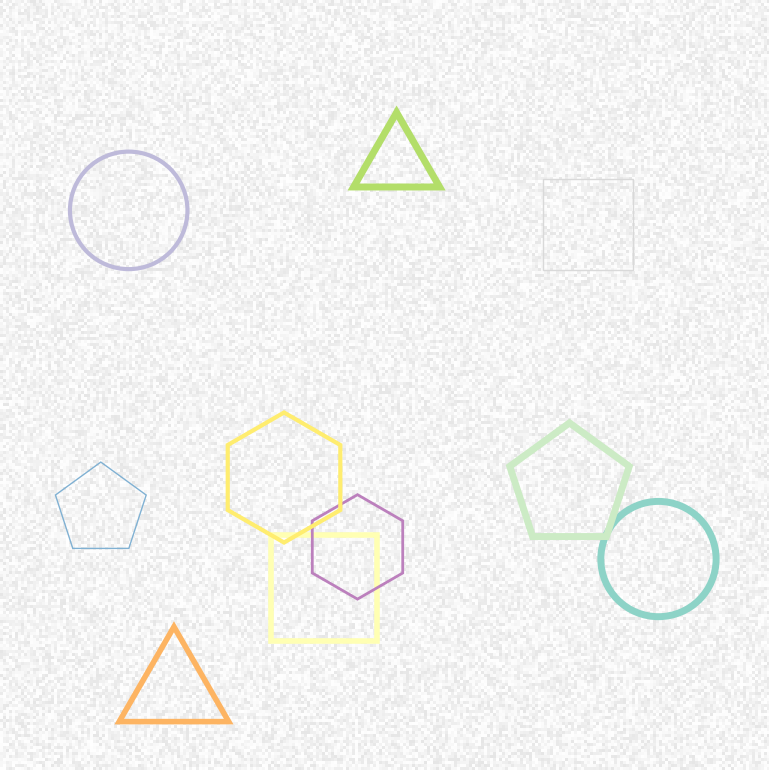[{"shape": "circle", "thickness": 2.5, "radius": 0.37, "center": [0.855, 0.274]}, {"shape": "square", "thickness": 2, "radius": 0.35, "center": [0.421, 0.236]}, {"shape": "circle", "thickness": 1.5, "radius": 0.38, "center": [0.167, 0.727]}, {"shape": "pentagon", "thickness": 0.5, "radius": 0.31, "center": [0.131, 0.338]}, {"shape": "triangle", "thickness": 2, "radius": 0.41, "center": [0.226, 0.104]}, {"shape": "triangle", "thickness": 2.5, "radius": 0.32, "center": [0.515, 0.789]}, {"shape": "square", "thickness": 0.5, "radius": 0.29, "center": [0.764, 0.709]}, {"shape": "hexagon", "thickness": 1, "radius": 0.34, "center": [0.464, 0.29]}, {"shape": "pentagon", "thickness": 2.5, "radius": 0.41, "center": [0.74, 0.369]}, {"shape": "hexagon", "thickness": 1.5, "radius": 0.42, "center": [0.369, 0.38]}]